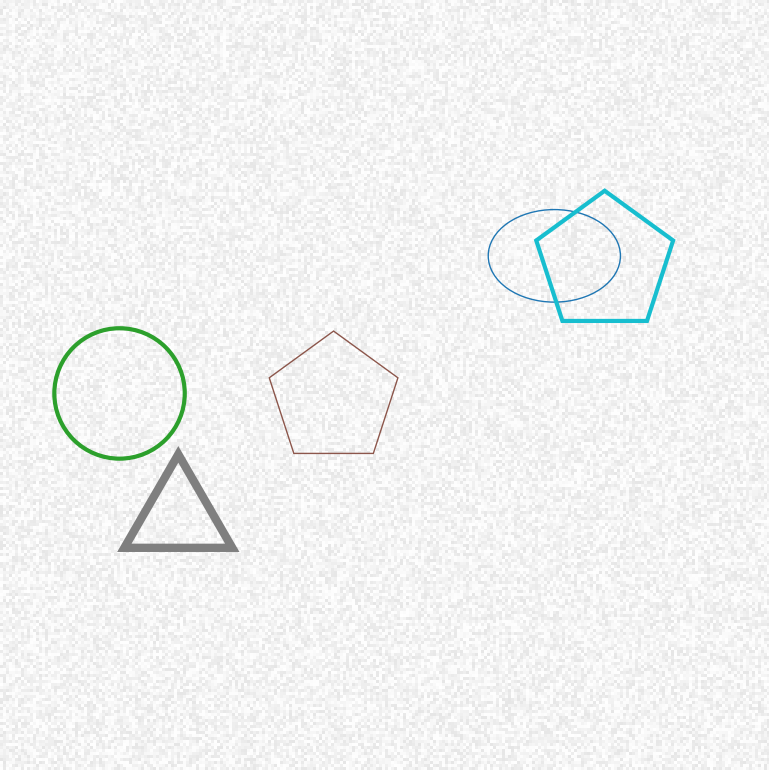[{"shape": "oval", "thickness": 0.5, "radius": 0.43, "center": [0.72, 0.668]}, {"shape": "circle", "thickness": 1.5, "radius": 0.42, "center": [0.155, 0.489]}, {"shape": "pentagon", "thickness": 0.5, "radius": 0.44, "center": [0.433, 0.482]}, {"shape": "triangle", "thickness": 3, "radius": 0.4, "center": [0.232, 0.329]}, {"shape": "pentagon", "thickness": 1.5, "radius": 0.47, "center": [0.785, 0.659]}]